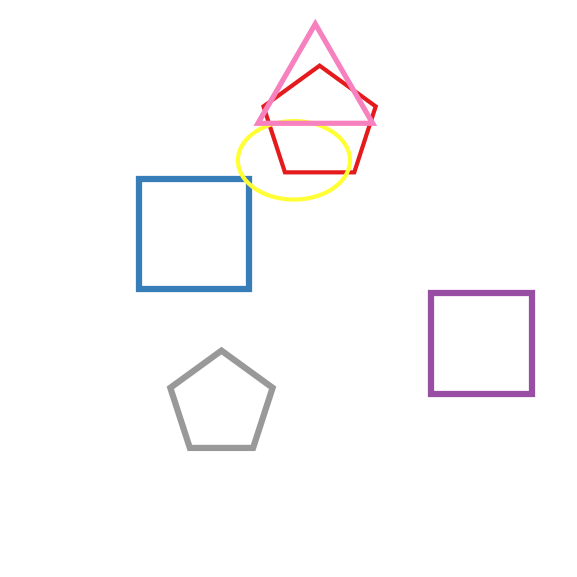[{"shape": "pentagon", "thickness": 2, "radius": 0.51, "center": [0.553, 0.783]}, {"shape": "square", "thickness": 3, "radius": 0.47, "center": [0.336, 0.594]}, {"shape": "square", "thickness": 3, "radius": 0.43, "center": [0.834, 0.404]}, {"shape": "oval", "thickness": 2, "radius": 0.49, "center": [0.509, 0.722]}, {"shape": "triangle", "thickness": 2.5, "radius": 0.57, "center": [0.546, 0.843]}, {"shape": "pentagon", "thickness": 3, "radius": 0.47, "center": [0.383, 0.299]}]